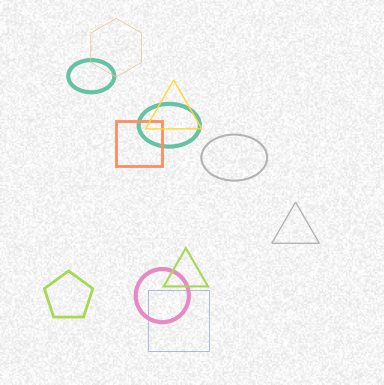[{"shape": "oval", "thickness": 3, "radius": 0.3, "center": [0.237, 0.802]}, {"shape": "oval", "thickness": 3, "radius": 0.4, "center": [0.44, 0.675]}, {"shape": "square", "thickness": 2, "radius": 0.29, "center": [0.361, 0.628]}, {"shape": "square", "thickness": 0.5, "radius": 0.4, "center": [0.464, 0.169]}, {"shape": "circle", "thickness": 3, "radius": 0.35, "center": [0.422, 0.232]}, {"shape": "pentagon", "thickness": 2, "radius": 0.33, "center": [0.178, 0.23]}, {"shape": "triangle", "thickness": 1.5, "radius": 0.33, "center": [0.483, 0.289]}, {"shape": "triangle", "thickness": 1, "radius": 0.42, "center": [0.451, 0.708]}, {"shape": "hexagon", "thickness": 0.5, "radius": 0.38, "center": [0.302, 0.876]}, {"shape": "triangle", "thickness": 1, "radius": 0.36, "center": [0.768, 0.404]}, {"shape": "oval", "thickness": 1.5, "radius": 0.43, "center": [0.609, 0.591]}]